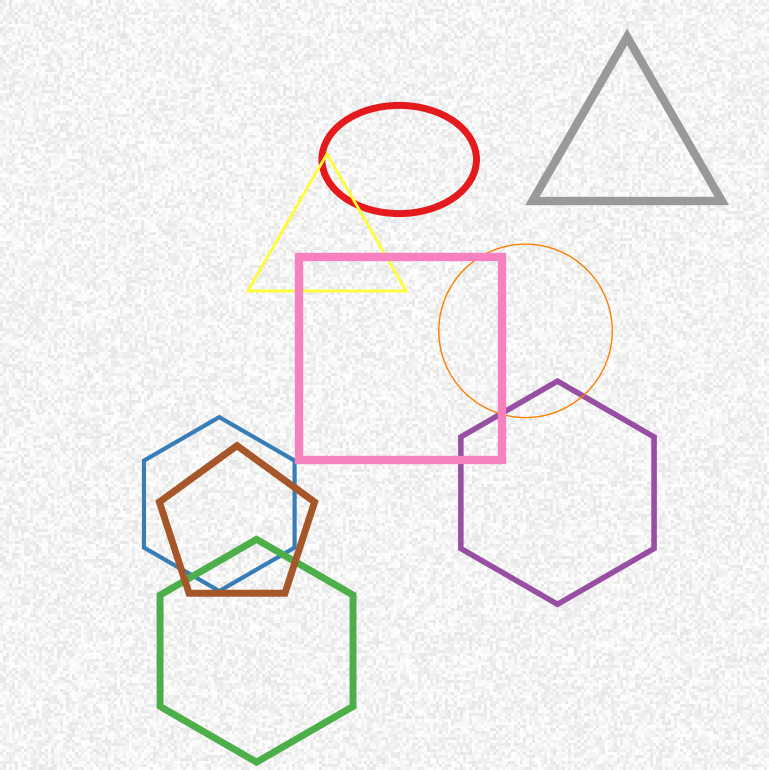[{"shape": "oval", "thickness": 2.5, "radius": 0.5, "center": [0.518, 0.793]}, {"shape": "hexagon", "thickness": 1.5, "radius": 0.56, "center": [0.285, 0.345]}, {"shape": "hexagon", "thickness": 2.5, "radius": 0.72, "center": [0.333, 0.155]}, {"shape": "hexagon", "thickness": 2, "radius": 0.72, "center": [0.724, 0.36]}, {"shape": "circle", "thickness": 0.5, "radius": 0.56, "center": [0.682, 0.57]}, {"shape": "triangle", "thickness": 1, "radius": 0.59, "center": [0.425, 0.681]}, {"shape": "pentagon", "thickness": 2.5, "radius": 0.53, "center": [0.308, 0.315]}, {"shape": "square", "thickness": 3, "radius": 0.66, "center": [0.52, 0.534]}, {"shape": "triangle", "thickness": 3, "radius": 0.71, "center": [0.814, 0.81]}]